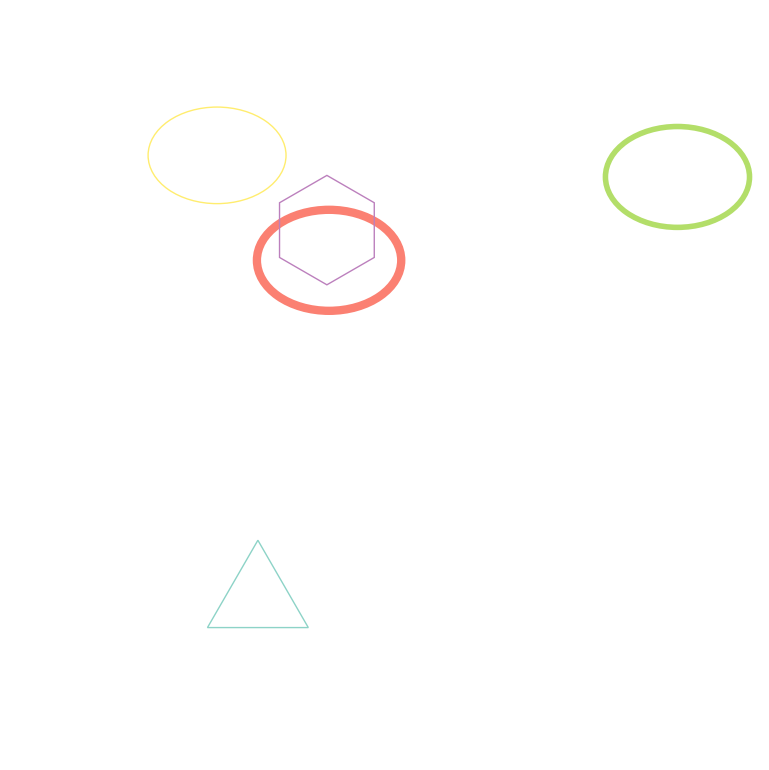[{"shape": "triangle", "thickness": 0.5, "radius": 0.38, "center": [0.335, 0.223]}, {"shape": "oval", "thickness": 3, "radius": 0.47, "center": [0.427, 0.662]}, {"shape": "oval", "thickness": 2, "radius": 0.47, "center": [0.88, 0.77]}, {"shape": "hexagon", "thickness": 0.5, "radius": 0.36, "center": [0.425, 0.701]}, {"shape": "oval", "thickness": 0.5, "radius": 0.45, "center": [0.282, 0.798]}]